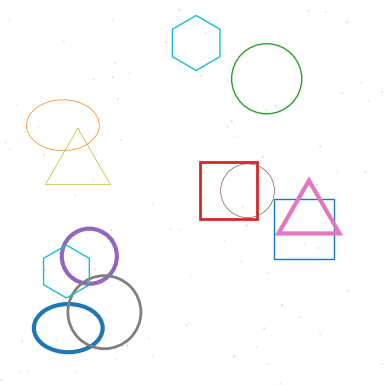[{"shape": "oval", "thickness": 3, "radius": 0.45, "center": [0.177, 0.148]}, {"shape": "square", "thickness": 1, "radius": 0.39, "center": [0.79, 0.405]}, {"shape": "oval", "thickness": 0.5, "radius": 0.47, "center": [0.163, 0.675]}, {"shape": "circle", "thickness": 1, "radius": 0.46, "center": [0.693, 0.795]}, {"shape": "square", "thickness": 2, "radius": 0.37, "center": [0.593, 0.505]}, {"shape": "circle", "thickness": 3, "radius": 0.36, "center": [0.232, 0.334]}, {"shape": "circle", "thickness": 0.5, "radius": 0.35, "center": [0.643, 0.505]}, {"shape": "triangle", "thickness": 3, "radius": 0.46, "center": [0.803, 0.439]}, {"shape": "circle", "thickness": 2, "radius": 0.47, "center": [0.271, 0.189]}, {"shape": "triangle", "thickness": 0.5, "radius": 0.49, "center": [0.202, 0.569]}, {"shape": "hexagon", "thickness": 1, "radius": 0.34, "center": [0.173, 0.295]}, {"shape": "hexagon", "thickness": 1, "radius": 0.36, "center": [0.509, 0.888]}]